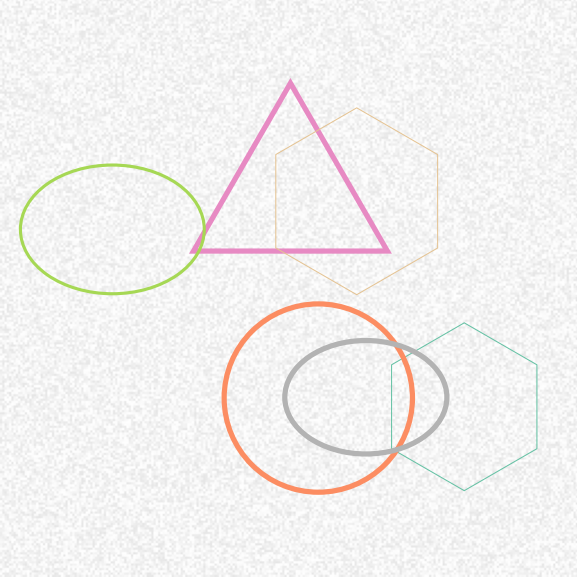[{"shape": "hexagon", "thickness": 0.5, "radius": 0.73, "center": [0.804, 0.295]}, {"shape": "circle", "thickness": 2.5, "radius": 0.82, "center": [0.551, 0.31]}, {"shape": "triangle", "thickness": 2.5, "radius": 0.97, "center": [0.503, 0.661]}, {"shape": "oval", "thickness": 1.5, "radius": 0.8, "center": [0.195, 0.602]}, {"shape": "hexagon", "thickness": 0.5, "radius": 0.81, "center": [0.618, 0.651]}, {"shape": "oval", "thickness": 2.5, "radius": 0.7, "center": [0.634, 0.311]}]